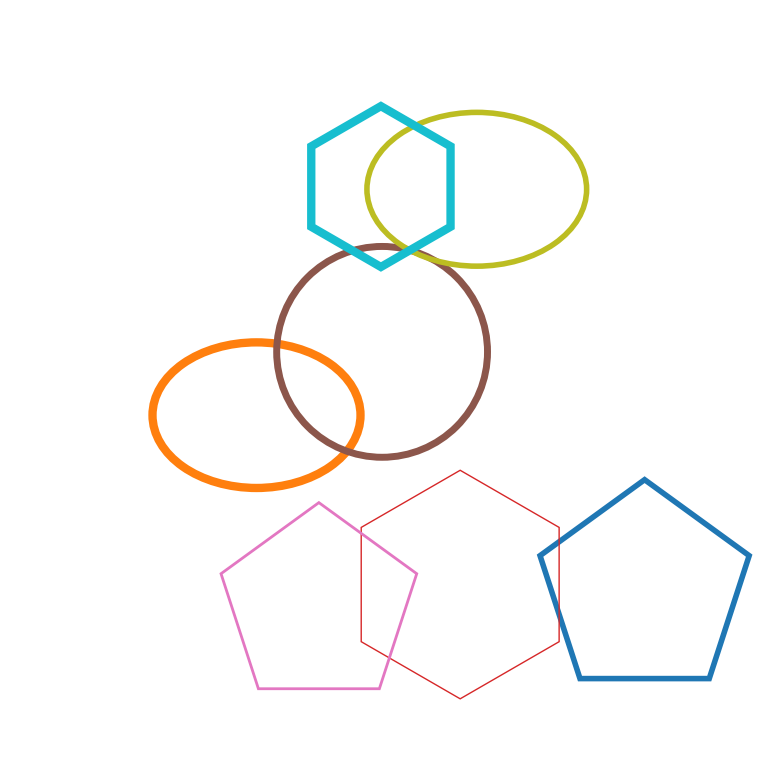[{"shape": "pentagon", "thickness": 2, "radius": 0.71, "center": [0.837, 0.234]}, {"shape": "oval", "thickness": 3, "radius": 0.68, "center": [0.333, 0.461]}, {"shape": "hexagon", "thickness": 0.5, "radius": 0.74, "center": [0.598, 0.241]}, {"shape": "circle", "thickness": 2.5, "radius": 0.68, "center": [0.496, 0.543]}, {"shape": "pentagon", "thickness": 1, "radius": 0.67, "center": [0.414, 0.214]}, {"shape": "oval", "thickness": 2, "radius": 0.71, "center": [0.619, 0.754]}, {"shape": "hexagon", "thickness": 3, "radius": 0.52, "center": [0.495, 0.758]}]